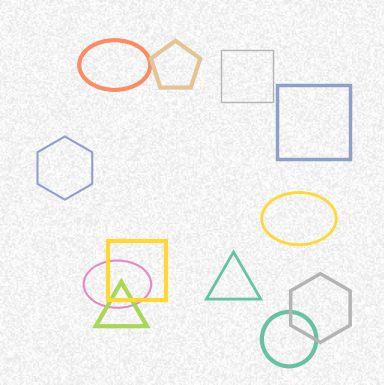[{"shape": "circle", "thickness": 3, "radius": 0.35, "center": [0.751, 0.119]}, {"shape": "triangle", "thickness": 2, "radius": 0.41, "center": [0.607, 0.264]}, {"shape": "oval", "thickness": 3, "radius": 0.46, "center": [0.298, 0.831]}, {"shape": "square", "thickness": 2.5, "radius": 0.47, "center": [0.815, 0.683]}, {"shape": "hexagon", "thickness": 1.5, "radius": 0.41, "center": [0.169, 0.563]}, {"shape": "oval", "thickness": 1.5, "radius": 0.44, "center": [0.305, 0.262]}, {"shape": "triangle", "thickness": 3, "radius": 0.38, "center": [0.315, 0.191]}, {"shape": "square", "thickness": 3, "radius": 0.38, "center": [0.356, 0.297]}, {"shape": "oval", "thickness": 2, "radius": 0.48, "center": [0.777, 0.432]}, {"shape": "pentagon", "thickness": 3, "radius": 0.34, "center": [0.456, 0.827]}, {"shape": "square", "thickness": 1, "radius": 0.34, "center": [0.641, 0.803]}, {"shape": "hexagon", "thickness": 2.5, "radius": 0.45, "center": [0.832, 0.2]}]